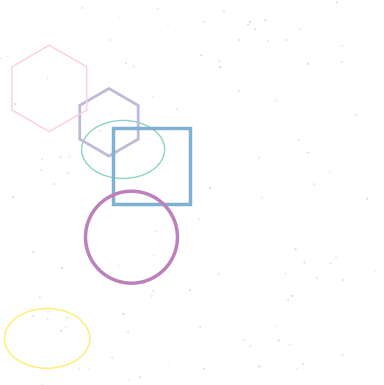[{"shape": "oval", "thickness": 1, "radius": 0.54, "center": [0.32, 0.612]}, {"shape": "hexagon", "thickness": 2, "radius": 0.44, "center": [0.283, 0.682]}, {"shape": "square", "thickness": 2.5, "radius": 0.5, "center": [0.394, 0.569]}, {"shape": "hexagon", "thickness": 1, "radius": 0.56, "center": [0.128, 0.77]}, {"shape": "circle", "thickness": 2.5, "radius": 0.6, "center": [0.342, 0.384]}, {"shape": "oval", "thickness": 1, "radius": 0.55, "center": [0.122, 0.121]}]